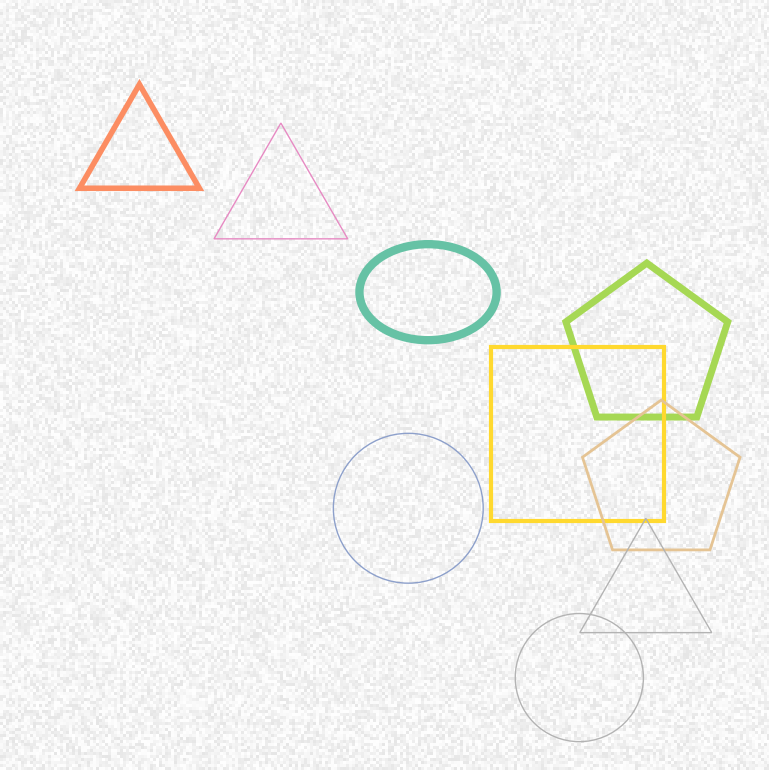[{"shape": "oval", "thickness": 3, "radius": 0.45, "center": [0.556, 0.621]}, {"shape": "triangle", "thickness": 2, "radius": 0.45, "center": [0.181, 0.8]}, {"shape": "circle", "thickness": 0.5, "radius": 0.49, "center": [0.53, 0.34]}, {"shape": "triangle", "thickness": 0.5, "radius": 0.5, "center": [0.365, 0.74]}, {"shape": "pentagon", "thickness": 2.5, "radius": 0.55, "center": [0.84, 0.548]}, {"shape": "square", "thickness": 1.5, "radius": 0.56, "center": [0.75, 0.436]}, {"shape": "pentagon", "thickness": 1, "radius": 0.54, "center": [0.859, 0.373]}, {"shape": "triangle", "thickness": 0.5, "radius": 0.49, "center": [0.839, 0.228]}, {"shape": "circle", "thickness": 0.5, "radius": 0.42, "center": [0.752, 0.12]}]